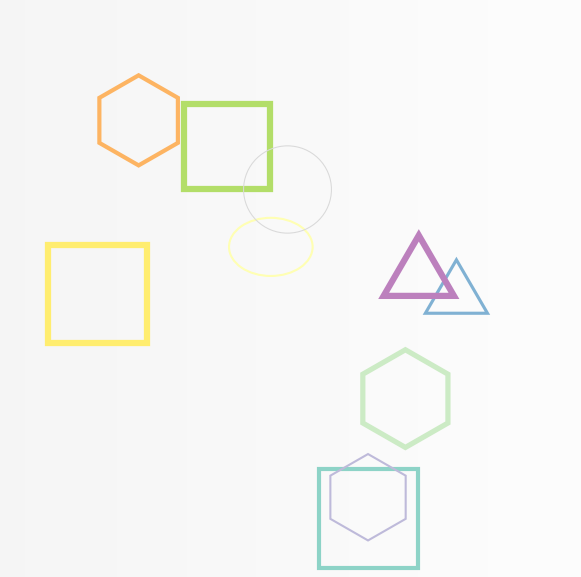[{"shape": "square", "thickness": 2, "radius": 0.43, "center": [0.634, 0.102]}, {"shape": "oval", "thickness": 1, "radius": 0.36, "center": [0.466, 0.572]}, {"shape": "hexagon", "thickness": 1, "radius": 0.37, "center": [0.633, 0.138]}, {"shape": "triangle", "thickness": 1.5, "radius": 0.31, "center": [0.785, 0.488]}, {"shape": "hexagon", "thickness": 2, "radius": 0.39, "center": [0.238, 0.791]}, {"shape": "square", "thickness": 3, "radius": 0.37, "center": [0.391, 0.745]}, {"shape": "circle", "thickness": 0.5, "radius": 0.38, "center": [0.495, 0.671]}, {"shape": "triangle", "thickness": 3, "radius": 0.35, "center": [0.721, 0.522]}, {"shape": "hexagon", "thickness": 2.5, "radius": 0.42, "center": [0.697, 0.309]}, {"shape": "square", "thickness": 3, "radius": 0.42, "center": [0.168, 0.49]}]